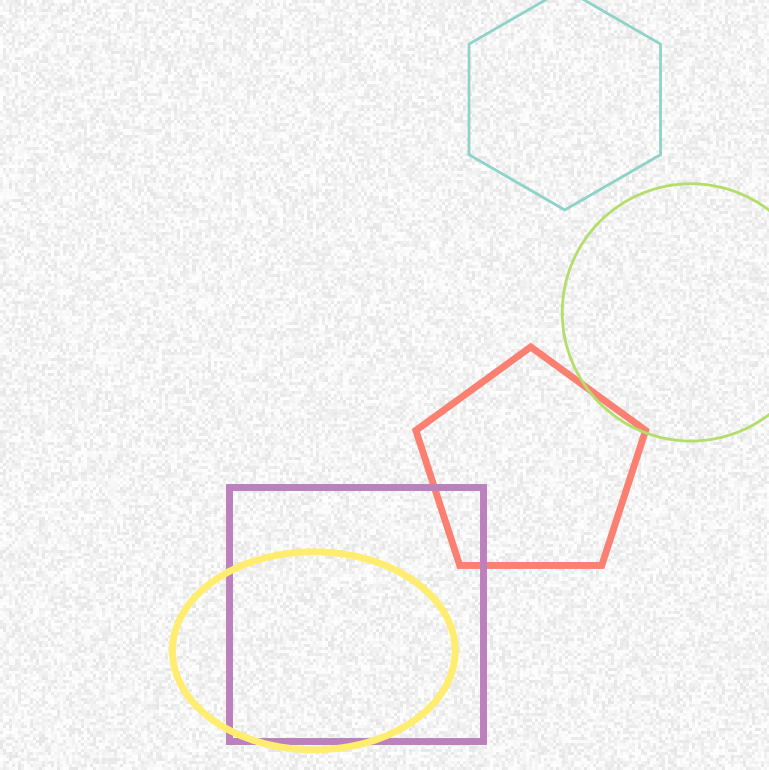[{"shape": "hexagon", "thickness": 1, "radius": 0.72, "center": [0.733, 0.871]}, {"shape": "pentagon", "thickness": 2.5, "radius": 0.78, "center": [0.689, 0.393]}, {"shape": "circle", "thickness": 1, "radius": 0.84, "center": [0.897, 0.594]}, {"shape": "square", "thickness": 2.5, "radius": 0.82, "center": [0.462, 0.202]}, {"shape": "oval", "thickness": 2.5, "radius": 0.92, "center": [0.408, 0.155]}]